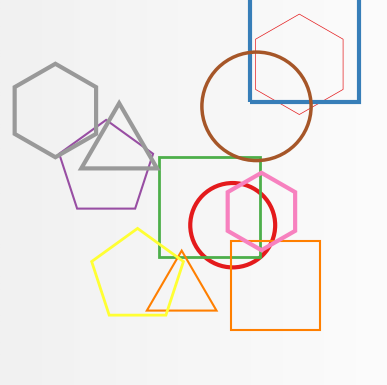[{"shape": "circle", "thickness": 3, "radius": 0.55, "center": [0.601, 0.415]}, {"shape": "hexagon", "thickness": 0.5, "radius": 0.65, "center": [0.772, 0.833]}, {"shape": "square", "thickness": 3, "radius": 0.7, "center": [0.786, 0.875]}, {"shape": "square", "thickness": 2, "radius": 0.65, "center": [0.54, 0.462]}, {"shape": "pentagon", "thickness": 1.5, "radius": 0.64, "center": [0.274, 0.561]}, {"shape": "square", "thickness": 1.5, "radius": 0.57, "center": [0.711, 0.258]}, {"shape": "triangle", "thickness": 1.5, "radius": 0.52, "center": [0.469, 0.245]}, {"shape": "pentagon", "thickness": 2, "radius": 0.62, "center": [0.355, 0.282]}, {"shape": "circle", "thickness": 2.5, "radius": 0.7, "center": [0.662, 0.724]}, {"shape": "hexagon", "thickness": 3, "radius": 0.5, "center": [0.675, 0.451]}, {"shape": "triangle", "thickness": 3, "radius": 0.56, "center": [0.308, 0.619]}, {"shape": "hexagon", "thickness": 3, "radius": 0.61, "center": [0.143, 0.713]}]